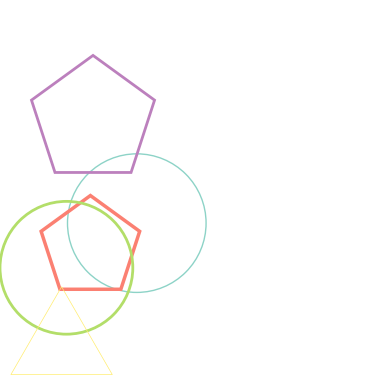[{"shape": "circle", "thickness": 1, "radius": 0.9, "center": [0.355, 0.42]}, {"shape": "pentagon", "thickness": 2.5, "radius": 0.67, "center": [0.235, 0.358]}, {"shape": "circle", "thickness": 2, "radius": 0.86, "center": [0.172, 0.304]}, {"shape": "pentagon", "thickness": 2, "radius": 0.84, "center": [0.242, 0.688]}, {"shape": "triangle", "thickness": 0.5, "radius": 0.76, "center": [0.16, 0.103]}]